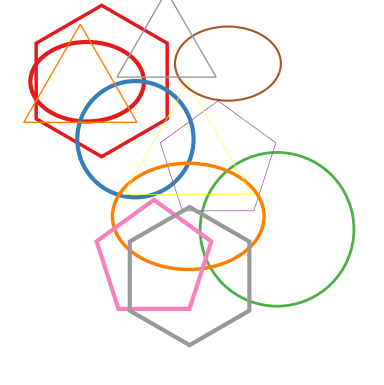[{"shape": "oval", "thickness": 3, "radius": 0.74, "center": [0.226, 0.788]}, {"shape": "hexagon", "thickness": 2.5, "radius": 0.98, "center": [0.264, 0.789]}, {"shape": "circle", "thickness": 3, "radius": 0.76, "center": [0.352, 0.638]}, {"shape": "circle", "thickness": 2, "radius": 1.0, "center": [0.72, 0.404]}, {"shape": "pentagon", "thickness": 0.5, "radius": 0.79, "center": [0.566, 0.58]}, {"shape": "oval", "thickness": 2.5, "radius": 0.99, "center": [0.489, 0.438]}, {"shape": "triangle", "thickness": 1, "radius": 0.85, "center": [0.209, 0.767]}, {"shape": "triangle", "thickness": 0.5, "radius": 0.96, "center": [0.487, 0.591]}, {"shape": "oval", "thickness": 1.5, "radius": 0.69, "center": [0.592, 0.835]}, {"shape": "pentagon", "thickness": 3, "radius": 0.78, "center": [0.4, 0.324]}, {"shape": "hexagon", "thickness": 3, "radius": 0.9, "center": [0.492, 0.283]}, {"shape": "triangle", "thickness": 1, "radius": 0.74, "center": [0.433, 0.874]}]